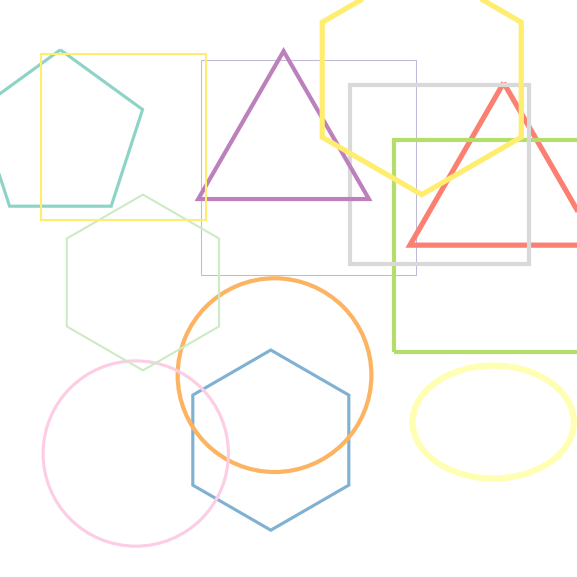[{"shape": "pentagon", "thickness": 1.5, "radius": 0.75, "center": [0.105, 0.763]}, {"shape": "oval", "thickness": 3, "radius": 0.7, "center": [0.854, 0.268]}, {"shape": "square", "thickness": 0.5, "radius": 0.93, "center": [0.535, 0.71]}, {"shape": "triangle", "thickness": 2.5, "radius": 0.94, "center": [0.872, 0.668]}, {"shape": "hexagon", "thickness": 1.5, "radius": 0.78, "center": [0.469, 0.237]}, {"shape": "circle", "thickness": 2, "radius": 0.84, "center": [0.475, 0.35]}, {"shape": "square", "thickness": 2, "radius": 0.92, "center": [0.866, 0.573]}, {"shape": "circle", "thickness": 1.5, "radius": 0.8, "center": [0.235, 0.214]}, {"shape": "square", "thickness": 2, "radius": 0.78, "center": [0.761, 0.697]}, {"shape": "triangle", "thickness": 2, "radius": 0.85, "center": [0.491, 0.74]}, {"shape": "hexagon", "thickness": 1, "radius": 0.76, "center": [0.247, 0.51]}, {"shape": "square", "thickness": 1, "radius": 0.72, "center": [0.214, 0.762]}, {"shape": "hexagon", "thickness": 2.5, "radius": 0.99, "center": [0.73, 0.861]}]